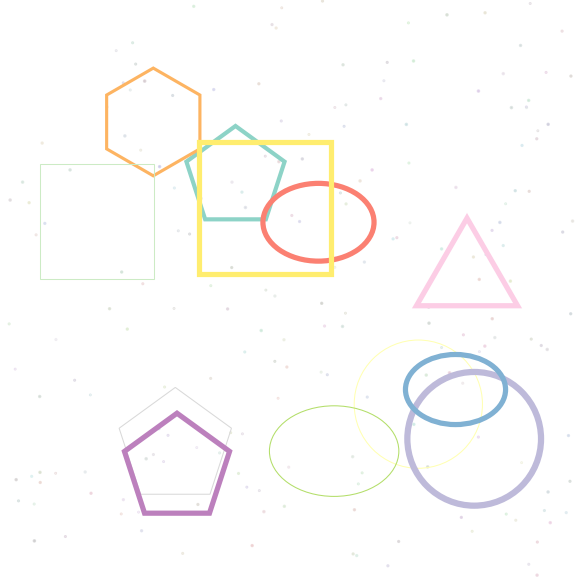[{"shape": "pentagon", "thickness": 2, "radius": 0.45, "center": [0.408, 0.692]}, {"shape": "circle", "thickness": 0.5, "radius": 0.56, "center": [0.724, 0.299]}, {"shape": "circle", "thickness": 3, "radius": 0.58, "center": [0.821, 0.239]}, {"shape": "oval", "thickness": 2.5, "radius": 0.48, "center": [0.551, 0.614]}, {"shape": "oval", "thickness": 2.5, "radius": 0.43, "center": [0.789, 0.325]}, {"shape": "hexagon", "thickness": 1.5, "radius": 0.47, "center": [0.265, 0.788]}, {"shape": "oval", "thickness": 0.5, "radius": 0.56, "center": [0.579, 0.218]}, {"shape": "triangle", "thickness": 2.5, "radius": 0.51, "center": [0.809, 0.52]}, {"shape": "pentagon", "thickness": 0.5, "radius": 0.51, "center": [0.304, 0.226]}, {"shape": "pentagon", "thickness": 2.5, "radius": 0.48, "center": [0.307, 0.188]}, {"shape": "square", "thickness": 0.5, "radius": 0.5, "center": [0.168, 0.616]}, {"shape": "square", "thickness": 2.5, "radius": 0.57, "center": [0.459, 0.639]}]